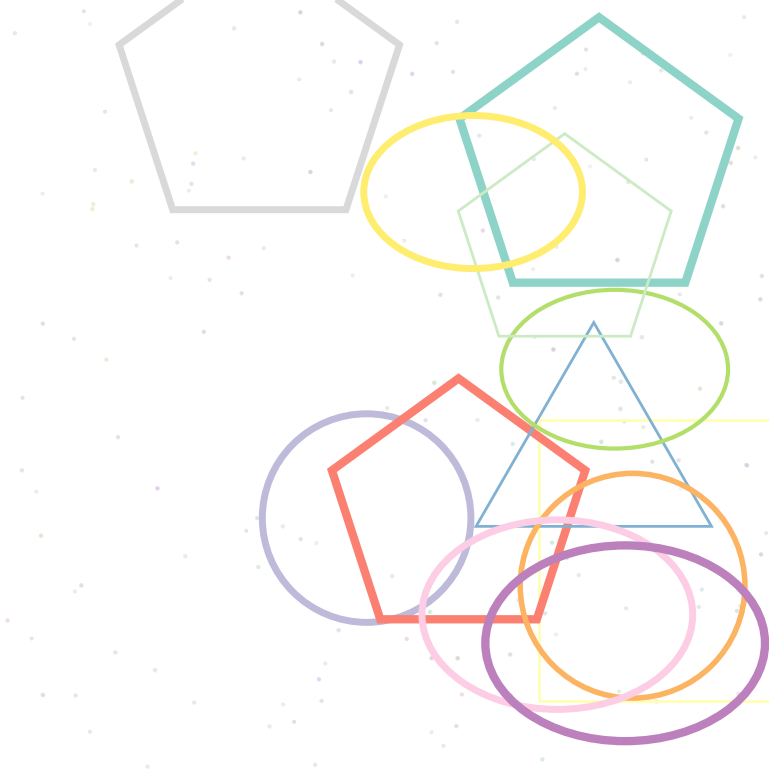[{"shape": "pentagon", "thickness": 3, "radius": 0.95, "center": [0.778, 0.787]}, {"shape": "square", "thickness": 1, "radius": 0.91, "center": [0.883, 0.273]}, {"shape": "circle", "thickness": 2.5, "radius": 0.68, "center": [0.476, 0.327]}, {"shape": "pentagon", "thickness": 3, "radius": 0.86, "center": [0.596, 0.336]}, {"shape": "triangle", "thickness": 1, "radius": 0.88, "center": [0.771, 0.405]}, {"shape": "circle", "thickness": 2, "radius": 0.73, "center": [0.822, 0.239]}, {"shape": "oval", "thickness": 1.5, "radius": 0.74, "center": [0.798, 0.521]}, {"shape": "oval", "thickness": 2.5, "radius": 0.88, "center": [0.724, 0.202]}, {"shape": "pentagon", "thickness": 2.5, "radius": 0.96, "center": [0.337, 0.883]}, {"shape": "oval", "thickness": 3, "radius": 0.91, "center": [0.812, 0.165]}, {"shape": "pentagon", "thickness": 1, "radius": 0.73, "center": [0.733, 0.681]}, {"shape": "oval", "thickness": 2.5, "radius": 0.71, "center": [0.614, 0.751]}]